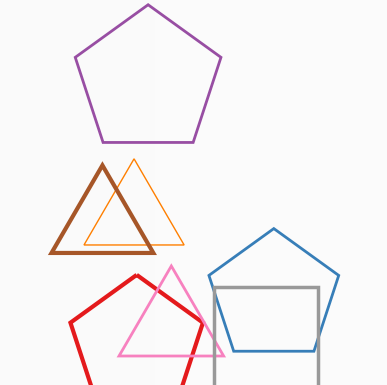[{"shape": "pentagon", "thickness": 3, "radius": 0.9, "center": [0.353, 0.106]}, {"shape": "pentagon", "thickness": 2, "radius": 0.88, "center": [0.707, 0.23]}, {"shape": "pentagon", "thickness": 2, "radius": 0.99, "center": [0.382, 0.79]}, {"shape": "triangle", "thickness": 1, "radius": 0.75, "center": [0.346, 0.438]}, {"shape": "triangle", "thickness": 3, "radius": 0.76, "center": [0.264, 0.419]}, {"shape": "triangle", "thickness": 2, "radius": 0.78, "center": [0.442, 0.153]}, {"shape": "square", "thickness": 2.5, "radius": 0.67, "center": [0.686, 0.119]}]